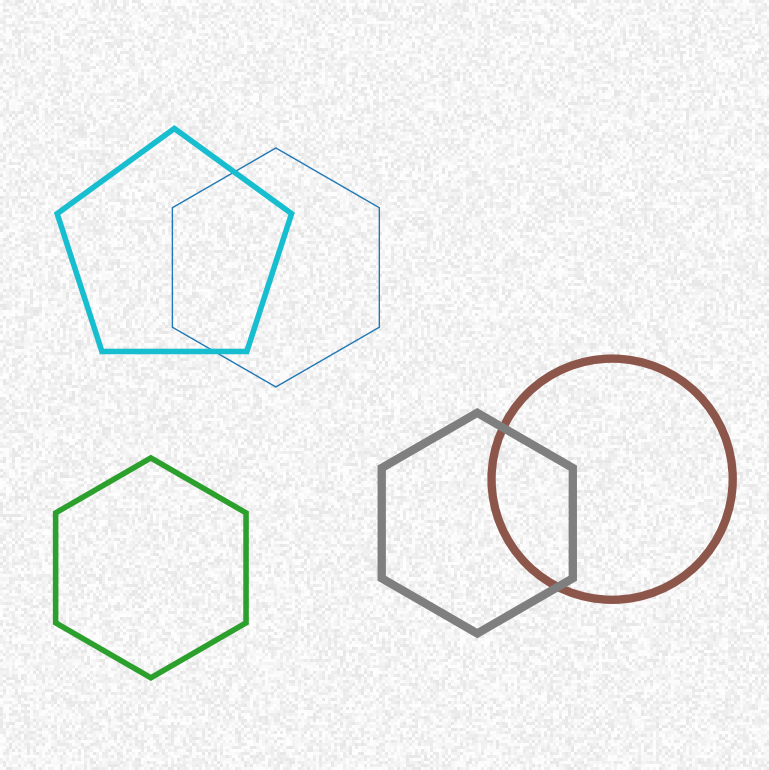[{"shape": "hexagon", "thickness": 0.5, "radius": 0.78, "center": [0.358, 0.653]}, {"shape": "hexagon", "thickness": 2, "radius": 0.71, "center": [0.196, 0.263]}, {"shape": "circle", "thickness": 3, "radius": 0.78, "center": [0.795, 0.378]}, {"shape": "hexagon", "thickness": 3, "radius": 0.72, "center": [0.62, 0.321]}, {"shape": "pentagon", "thickness": 2, "radius": 0.8, "center": [0.226, 0.673]}]